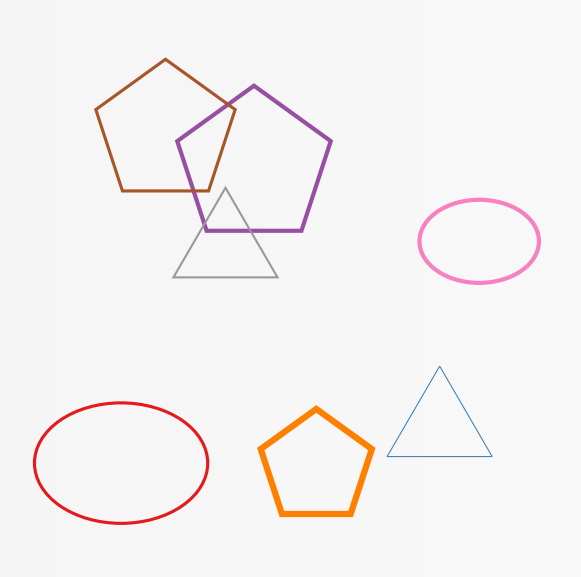[{"shape": "oval", "thickness": 1.5, "radius": 0.75, "center": [0.208, 0.197]}, {"shape": "triangle", "thickness": 0.5, "radius": 0.52, "center": [0.756, 0.261]}, {"shape": "pentagon", "thickness": 2, "radius": 0.69, "center": [0.437, 0.712]}, {"shape": "pentagon", "thickness": 3, "radius": 0.5, "center": [0.544, 0.19]}, {"shape": "pentagon", "thickness": 1.5, "radius": 0.63, "center": [0.285, 0.77]}, {"shape": "oval", "thickness": 2, "radius": 0.51, "center": [0.824, 0.581]}, {"shape": "triangle", "thickness": 1, "radius": 0.52, "center": [0.388, 0.571]}]